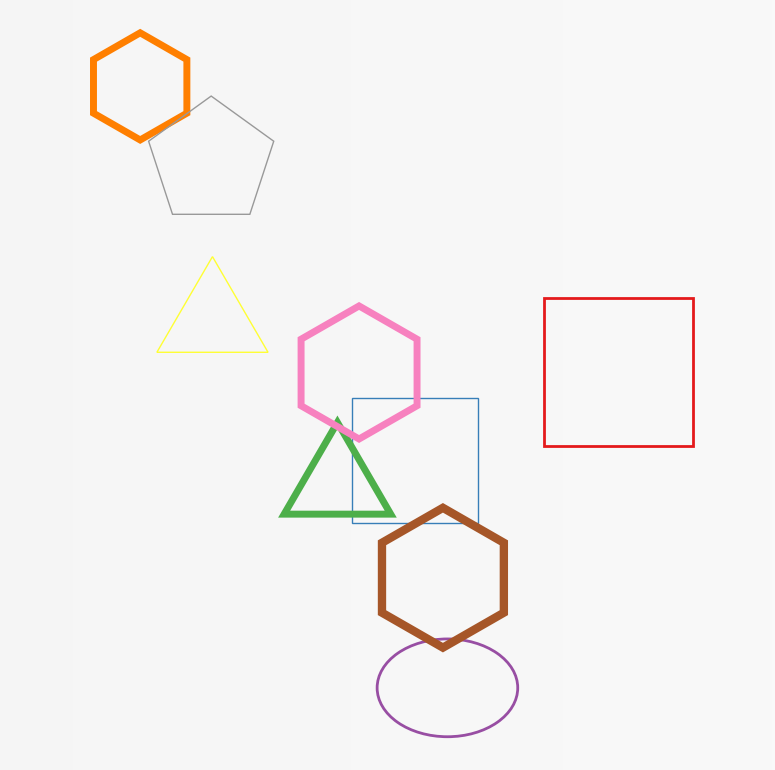[{"shape": "square", "thickness": 1, "radius": 0.48, "center": [0.798, 0.517]}, {"shape": "square", "thickness": 0.5, "radius": 0.41, "center": [0.536, 0.402]}, {"shape": "triangle", "thickness": 2.5, "radius": 0.4, "center": [0.435, 0.372]}, {"shape": "oval", "thickness": 1, "radius": 0.45, "center": [0.577, 0.107]}, {"shape": "hexagon", "thickness": 2.5, "radius": 0.35, "center": [0.181, 0.888]}, {"shape": "triangle", "thickness": 0.5, "radius": 0.41, "center": [0.274, 0.584]}, {"shape": "hexagon", "thickness": 3, "radius": 0.45, "center": [0.572, 0.25]}, {"shape": "hexagon", "thickness": 2.5, "radius": 0.43, "center": [0.463, 0.516]}, {"shape": "pentagon", "thickness": 0.5, "radius": 0.42, "center": [0.272, 0.79]}]